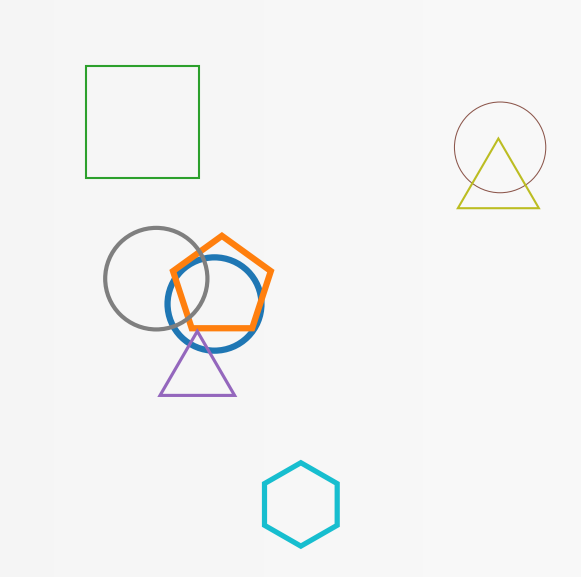[{"shape": "circle", "thickness": 3, "radius": 0.4, "center": [0.369, 0.473]}, {"shape": "pentagon", "thickness": 3, "radius": 0.44, "center": [0.382, 0.502]}, {"shape": "square", "thickness": 1, "radius": 0.49, "center": [0.245, 0.788]}, {"shape": "triangle", "thickness": 1.5, "radius": 0.37, "center": [0.339, 0.351]}, {"shape": "circle", "thickness": 0.5, "radius": 0.39, "center": [0.86, 0.744]}, {"shape": "circle", "thickness": 2, "radius": 0.44, "center": [0.269, 0.517]}, {"shape": "triangle", "thickness": 1, "radius": 0.4, "center": [0.857, 0.679]}, {"shape": "hexagon", "thickness": 2.5, "radius": 0.36, "center": [0.518, 0.126]}]